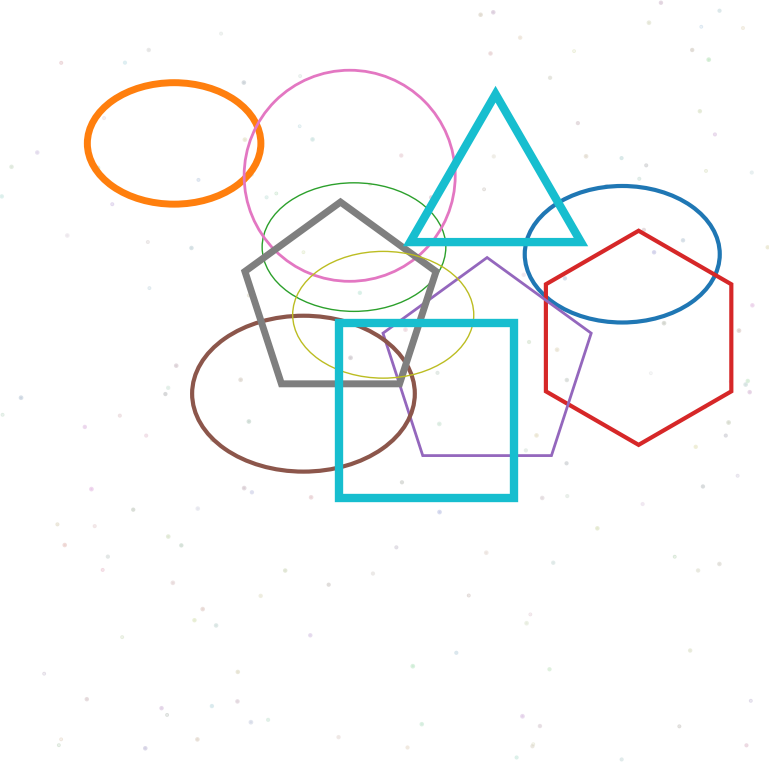[{"shape": "oval", "thickness": 1.5, "radius": 0.63, "center": [0.808, 0.67]}, {"shape": "oval", "thickness": 2.5, "radius": 0.56, "center": [0.226, 0.814]}, {"shape": "oval", "thickness": 0.5, "radius": 0.6, "center": [0.46, 0.679]}, {"shape": "hexagon", "thickness": 1.5, "radius": 0.7, "center": [0.829, 0.561]}, {"shape": "pentagon", "thickness": 1, "radius": 0.71, "center": [0.633, 0.523]}, {"shape": "oval", "thickness": 1.5, "radius": 0.72, "center": [0.394, 0.489]}, {"shape": "circle", "thickness": 1, "radius": 0.69, "center": [0.454, 0.772]}, {"shape": "pentagon", "thickness": 2.5, "radius": 0.65, "center": [0.442, 0.607]}, {"shape": "oval", "thickness": 0.5, "radius": 0.59, "center": [0.498, 0.591]}, {"shape": "square", "thickness": 3, "radius": 0.57, "center": [0.554, 0.467]}, {"shape": "triangle", "thickness": 3, "radius": 0.64, "center": [0.644, 0.75]}]